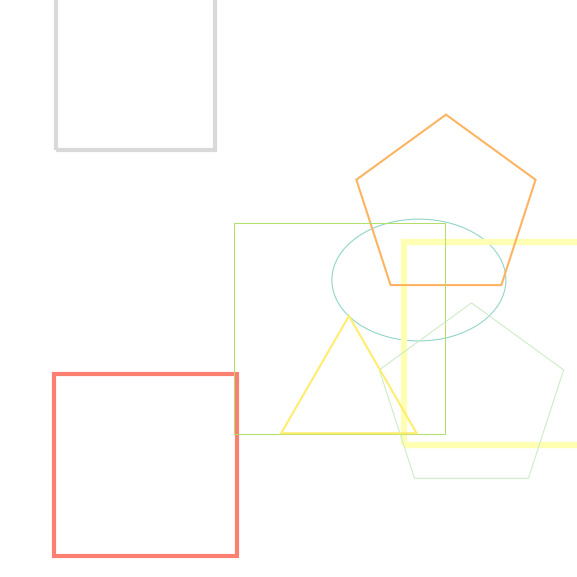[{"shape": "oval", "thickness": 0.5, "radius": 0.75, "center": [0.725, 0.514]}, {"shape": "square", "thickness": 3, "radius": 0.88, "center": [0.875, 0.404]}, {"shape": "square", "thickness": 2, "radius": 0.79, "center": [0.252, 0.194]}, {"shape": "pentagon", "thickness": 1, "radius": 0.82, "center": [0.772, 0.637]}, {"shape": "square", "thickness": 0.5, "radius": 0.91, "center": [0.588, 0.43]}, {"shape": "square", "thickness": 2, "radius": 0.69, "center": [0.235, 0.878]}, {"shape": "pentagon", "thickness": 0.5, "radius": 0.84, "center": [0.816, 0.307]}, {"shape": "triangle", "thickness": 1, "radius": 0.68, "center": [0.604, 0.317]}]